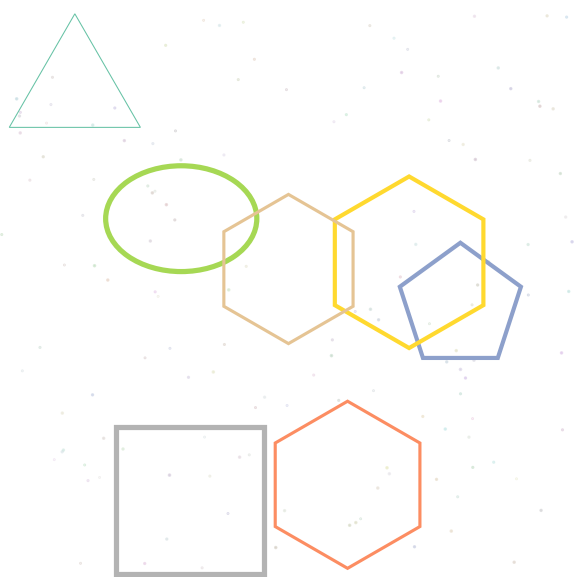[{"shape": "triangle", "thickness": 0.5, "radius": 0.66, "center": [0.13, 0.844]}, {"shape": "hexagon", "thickness": 1.5, "radius": 0.72, "center": [0.602, 0.16]}, {"shape": "pentagon", "thickness": 2, "radius": 0.55, "center": [0.797, 0.469]}, {"shape": "oval", "thickness": 2.5, "radius": 0.65, "center": [0.314, 0.62]}, {"shape": "hexagon", "thickness": 2, "radius": 0.74, "center": [0.708, 0.545]}, {"shape": "hexagon", "thickness": 1.5, "radius": 0.65, "center": [0.5, 0.533]}, {"shape": "square", "thickness": 2.5, "radius": 0.64, "center": [0.329, 0.132]}]